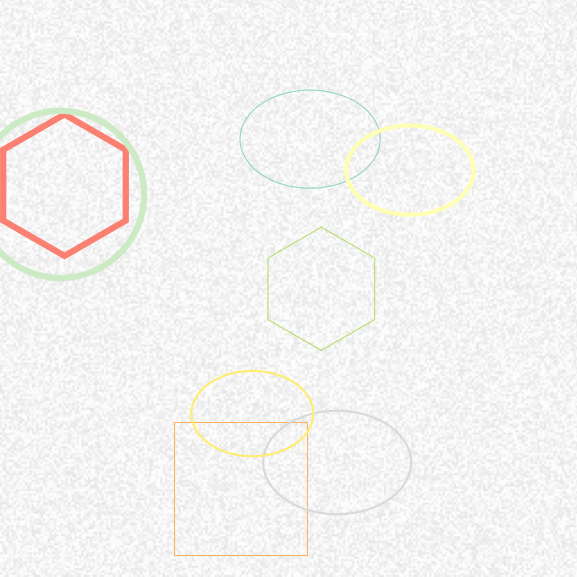[{"shape": "oval", "thickness": 0.5, "radius": 0.61, "center": [0.537, 0.758]}, {"shape": "oval", "thickness": 2, "radius": 0.55, "center": [0.71, 0.705]}, {"shape": "hexagon", "thickness": 3, "radius": 0.61, "center": [0.112, 0.679]}, {"shape": "square", "thickness": 0.5, "radius": 0.57, "center": [0.417, 0.153]}, {"shape": "hexagon", "thickness": 0.5, "radius": 0.53, "center": [0.556, 0.499]}, {"shape": "oval", "thickness": 1, "radius": 0.64, "center": [0.584, 0.198]}, {"shape": "circle", "thickness": 3, "radius": 0.72, "center": [0.105, 0.663]}, {"shape": "oval", "thickness": 1, "radius": 0.53, "center": [0.437, 0.283]}]